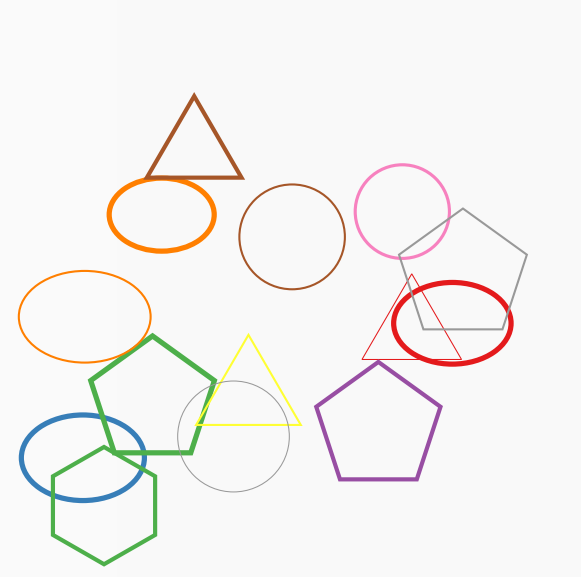[{"shape": "triangle", "thickness": 0.5, "radius": 0.49, "center": [0.708, 0.426]}, {"shape": "oval", "thickness": 2.5, "radius": 0.51, "center": [0.778, 0.439]}, {"shape": "oval", "thickness": 2.5, "radius": 0.53, "center": [0.143, 0.206]}, {"shape": "pentagon", "thickness": 2.5, "radius": 0.56, "center": [0.262, 0.306]}, {"shape": "hexagon", "thickness": 2, "radius": 0.51, "center": [0.179, 0.124]}, {"shape": "pentagon", "thickness": 2, "radius": 0.56, "center": [0.651, 0.26]}, {"shape": "oval", "thickness": 2.5, "radius": 0.45, "center": [0.278, 0.627]}, {"shape": "oval", "thickness": 1, "radius": 0.57, "center": [0.146, 0.451]}, {"shape": "triangle", "thickness": 1, "radius": 0.52, "center": [0.427, 0.315]}, {"shape": "triangle", "thickness": 2, "radius": 0.47, "center": [0.334, 0.739]}, {"shape": "circle", "thickness": 1, "radius": 0.45, "center": [0.503, 0.589]}, {"shape": "circle", "thickness": 1.5, "radius": 0.41, "center": [0.692, 0.633]}, {"shape": "circle", "thickness": 0.5, "radius": 0.48, "center": [0.402, 0.243]}, {"shape": "pentagon", "thickness": 1, "radius": 0.58, "center": [0.796, 0.522]}]